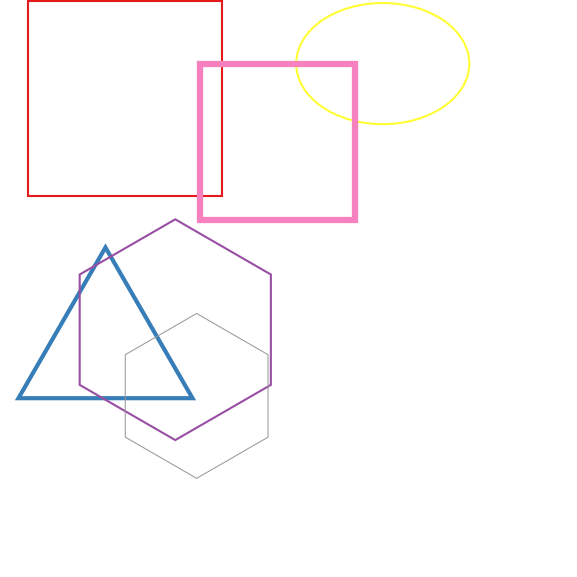[{"shape": "square", "thickness": 1, "radius": 0.84, "center": [0.216, 0.829]}, {"shape": "triangle", "thickness": 2, "radius": 0.87, "center": [0.183, 0.397]}, {"shape": "hexagon", "thickness": 1, "radius": 0.96, "center": [0.303, 0.428]}, {"shape": "oval", "thickness": 1, "radius": 0.75, "center": [0.663, 0.889]}, {"shape": "square", "thickness": 3, "radius": 0.67, "center": [0.481, 0.754]}, {"shape": "hexagon", "thickness": 0.5, "radius": 0.71, "center": [0.341, 0.314]}]